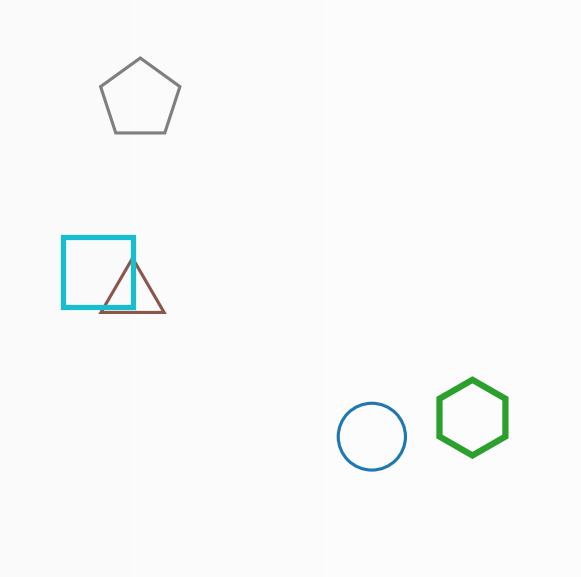[{"shape": "circle", "thickness": 1.5, "radius": 0.29, "center": [0.64, 0.243]}, {"shape": "hexagon", "thickness": 3, "radius": 0.33, "center": [0.813, 0.276]}, {"shape": "triangle", "thickness": 1.5, "radius": 0.31, "center": [0.228, 0.489]}, {"shape": "pentagon", "thickness": 1.5, "radius": 0.36, "center": [0.241, 0.827]}, {"shape": "square", "thickness": 2.5, "radius": 0.3, "center": [0.168, 0.527]}]